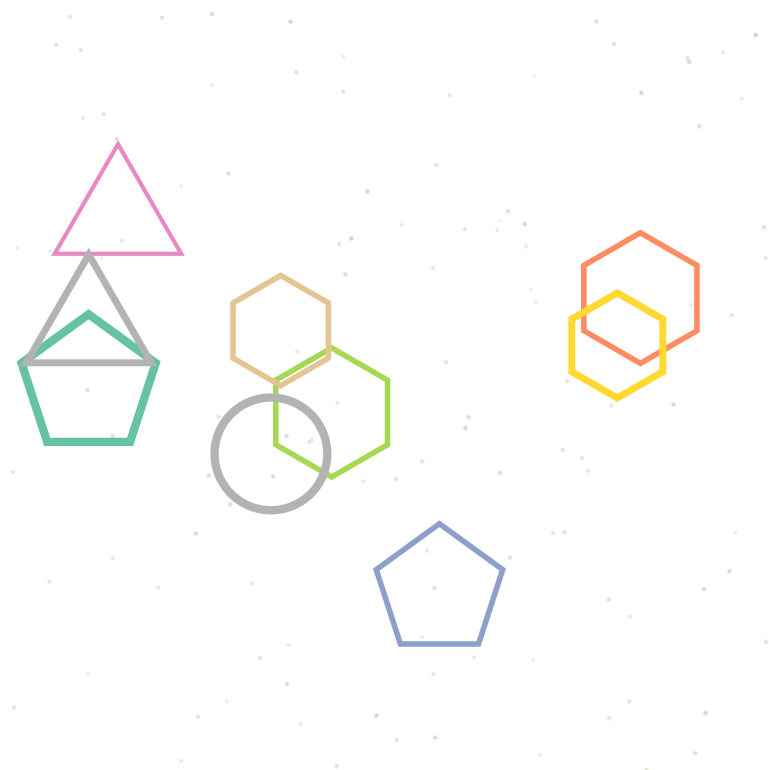[{"shape": "pentagon", "thickness": 3, "radius": 0.46, "center": [0.115, 0.5]}, {"shape": "hexagon", "thickness": 2, "radius": 0.42, "center": [0.832, 0.613]}, {"shape": "pentagon", "thickness": 2, "radius": 0.43, "center": [0.571, 0.234]}, {"shape": "triangle", "thickness": 1.5, "radius": 0.47, "center": [0.153, 0.718]}, {"shape": "hexagon", "thickness": 2, "radius": 0.42, "center": [0.431, 0.464]}, {"shape": "hexagon", "thickness": 2.5, "radius": 0.34, "center": [0.802, 0.551]}, {"shape": "hexagon", "thickness": 2, "radius": 0.36, "center": [0.365, 0.571]}, {"shape": "circle", "thickness": 3, "radius": 0.37, "center": [0.352, 0.411]}, {"shape": "triangle", "thickness": 2.5, "radius": 0.47, "center": [0.115, 0.576]}]